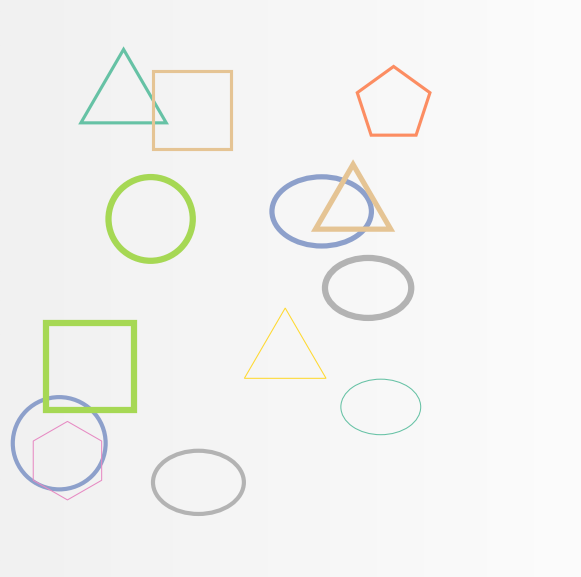[{"shape": "oval", "thickness": 0.5, "radius": 0.34, "center": [0.655, 0.294]}, {"shape": "triangle", "thickness": 1.5, "radius": 0.42, "center": [0.213, 0.829]}, {"shape": "pentagon", "thickness": 1.5, "radius": 0.33, "center": [0.677, 0.818]}, {"shape": "oval", "thickness": 2.5, "radius": 0.43, "center": [0.553, 0.633]}, {"shape": "circle", "thickness": 2, "radius": 0.4, "center": [0.102, 0.232]}, {"shape": "hexagon", "thickness": 0.5, "radius": 0.34, "center": [0.116, 0.201]}, {"shape": "square", "thickness": 3, "radius": 0.38, "center": [0.155, 0.365]}, {"shape": "circle", "thickness": 3, "radius": 0.36, "center": [0.259, 0.62]}, {"shape": "triangle", "thickness": 0.5, "radius": 0.41, "center": [0.491, 0.385]}, {"shape": "square", "thickness": 1.5, "radius": 0.34, "center": [0.33, 0.808]}, {"shape": "triangle", "thickness": 2.5, "radius": 0.37, "center": [0.607, 0.64]}, {"shape": "oval", "thickness": 2, "radius": 0.39, "center": [0.341, 0.164]}, {"shape": "oval", "thickness": 3, "radius": 0.37, "center": [0.633, 0.501]}]